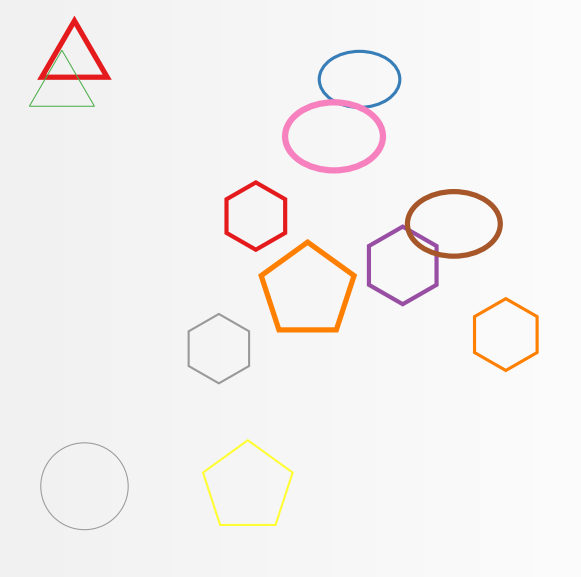[{"shape": "triangle", "thickness": 2.5, "radius": 0.33, "center": [0.128, 0.898]}, {"shape": "hexagon", "thickness": 2, "radius": 0.29, "center": [0.44, 0.625]}, {"shape": "oval", "thickness": 1.5, "radius": 0.35, "center": [0.619, 0.862]}, {"shape": "triangle", "thickness": 0.5, "radius": 0.32, "center": [0.107, 0.847]}, {"shape": "hexagon", "thickness": 2, "radius": 0.34, "center": [0.693, 0.54]}, {"shape": "pentagon", "thickness": 2.5, "radius": 0.42, "center": [0.529, 0.496]}, {"shape": "hexagon", "thickness": 1.5, "radius": 0.31, "center": [0.87, 0.42]}, {"shape": "pentagon", "thickness": 1, "radius": 0.41, "center": [0.426, 0.156]}, {"shape": "oval", "thickness": 2.5, "radius": 0.4, "center": [0.781, 0.611]}, {"shape": "oval", "thickness": 3, "radius": 0.42, "center": [0.575, 0.763]}, {"shape": "circle", "thickness": 0.5, "radius": 0.38, "center": [0.145, 0.157]}, {"shape": "hexagon", "thickness": 1, "radius": 0.3, "center": [0.377, 0.395]}]